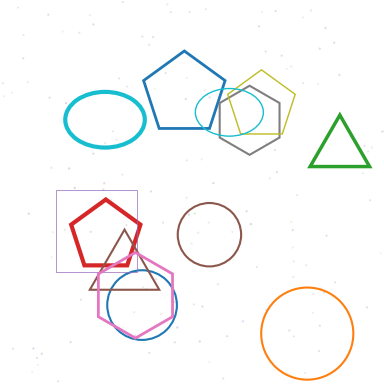[{"shape": "circle", "thickness": 1.5, "radius": 0.45, "center": [0.369, 0.208]}, {"shape": "pentagon", "thickness": 2, "radius": 0.56, "center": [0.479, 0.756]}, {"shape": "circle", "thickness": 1.5, "radius": 0.6, "center": [0.798, 0.134]}, {"shape": "triangle", "thickness": 2.5, "radius": 0.45, "center": [0.883, 0.612]}, {"shape": "pentagon", "thickness": 3, "radius": 0.47, "center": [0.275, 0.387]}, {"shape": "square", "thickness": 0.5, "radius": 0.53, "center": [0.251, 0.4]}, {"shape": "circle", "thickness": 1.5, "radius": 0.41, "center": [0.544, 0.39]}, {"shape": "triangle", "thickness": 1.5, "radius": 0.52, "center": [0.323, 0.299]}, {"shape": "hexagon", "thickness": 2, "radius": 0.56, "center": [0.352, 0.233]}, {"shape": "hexagon", "thickness": 1.5, "radius": 0.45, "center": [0.648, 0.688]}, {"shape": "pentagon", "thickness": 1, "radius": 0.46, "center": [0.679, 0.727]}, {"shape": "oval", "thickness": 3, "radius": 0.52, "center": [0.273, 0.689]}, {"shape": "oval", "thickness": 1, "radius": 0.44, "center": [0.596, 0.708]}]